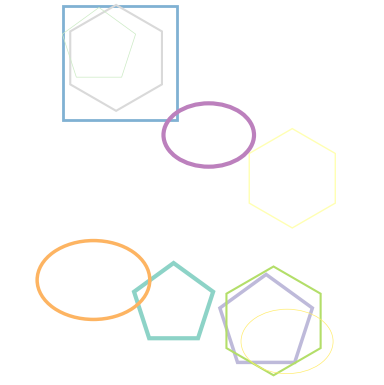[{"shape": "pentagon", "thickness": 3, "radius": 0.54, "center": [0.451, 0.209]}, {"shape": "hexagon", "thickness": 1, "radius": 0.65, "center": [0.759, 0.537]}, {"shape": "pentagon", "thickness": 2.5, "radius": 0.63, "center": [0.691, 0.161]}, {"shape": "square", "thickness": 2, "radius": 0.74, "center": [0.311, 0.837]}, {"shape": "oval", "thickness": 2.5, "radius": 0.73, "center": [0.243, 0.273]}, {"shape": "hexagon", "thickness": 1.5, "radius": 0.71, "center": [0.71, 0.167]}, {"shape": "hexagon", "thickness": 1.5, "radius": 0.69, "center": [0.302, 0.85]}, {"shape": "oval", "thickness": 3, "radius": 0.59, "center": [0.542, 0.649]}, {"shape": "pentagon", "thickness": 0.5, "radius": 0.5, "center": [0.257, 0.88]}, {"shape": "oval", "thickness": 0.5, "radius": 0.6, "center": [0.746, 0.113]}]